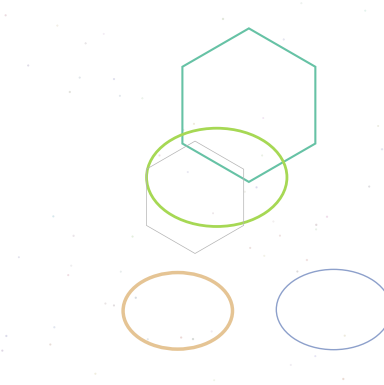[{"shape": "hexagon", "thickness": 1.5, "radius": 1.0, "center": [0.646, 0.727]}, {"shape": "oval", "thickness": 1, "radius": 0.74, "center": [0.867, 0.196]}, {"shape": "oval", "thickness": 2, "radius": 0.91, "center": [0.563, 0.539]}, {"shape": "oval", "thickness": 2.5, "radius": 0.71, "center": [0.462, 0.193]}, {"shape": "hexagon", "thickness": 0.5, "radius": 0.73, "center": [0.507, 0.488]}]